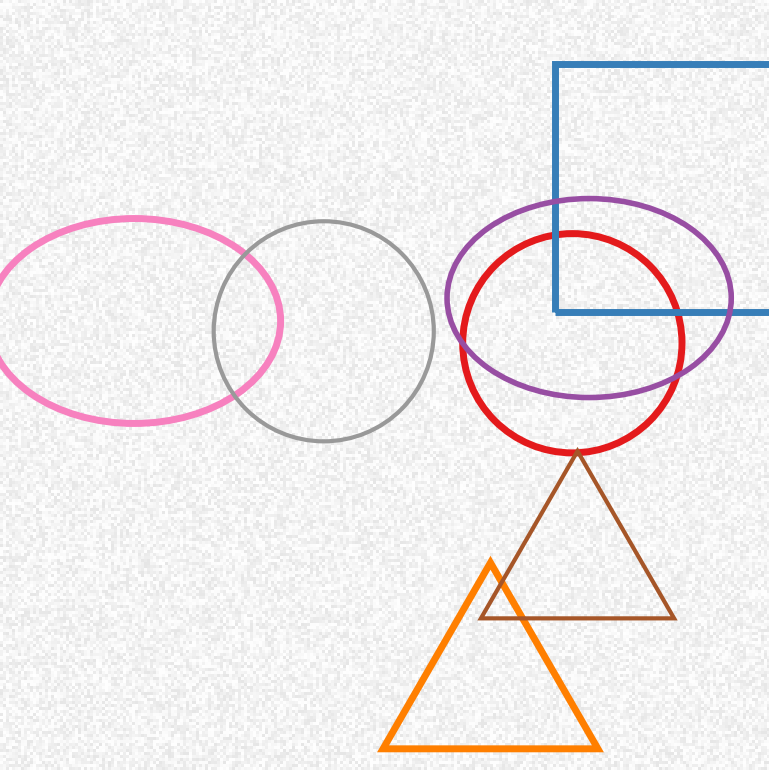[{"shape": "circle", "thickness": 2.5, "radius": 0.71, "center": [0.743, 0.554]}, {"shape": "square", "thickness": 2.5, "radius": 0.81, "center": [0.882, 0.756]}, {"shape": "oval", "thickness": 2, "radius": 0.92, "center": [0.765, 0.613]}, {"shape": "triangle", "thickness": 2.5, "radius": 0.81, "center": [0.637, 0.108]}, {"shape": "triangle", "thickness": 1.5, "radius": 0.72, "center": [0.75, 0.269]}, {"shape": "oval", "thickness": 2.5, "radius": 0.95, "center": [0.174, 0.583]}, {"shape": "circle", "thickness": 1.5, "radius": 0.71, "center": [0.42, 0.57]}]